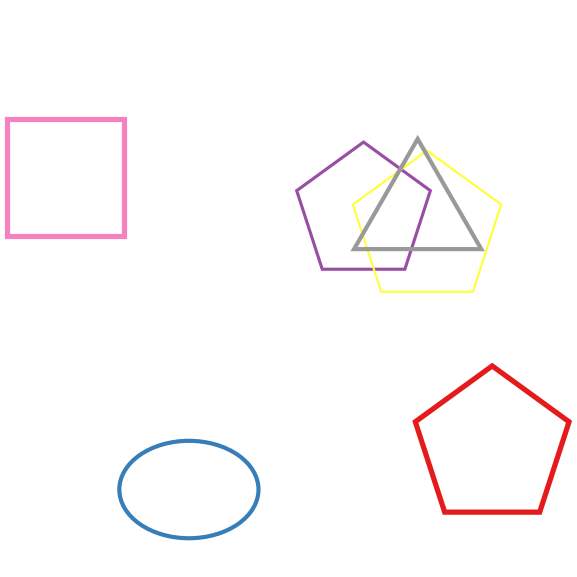[{"shape": "pentagon", "thickness": 2.5, "radius": 0.7, "center": [0.852, 0.226]}, {"shape": "oval", "thickness": 2, "radius": 0.6, "center": [0.327, 0.151]}, {"shape": "pentagon", "thickness": 1.5, "radius": 0.61, "center": [0.63, 0.631]}, {"shape": "pentagon", "thickness": 1, "radius": 0.68, "center": [0.739, 0.603]}, {"shape": "square", "thickness": 2.5, "radius": 0.51, "center": [0.113, 0.692]}, {"shape": "triangle", "thickness": 2, "radius": 0.64, "center": [0.723, 0.631]}]